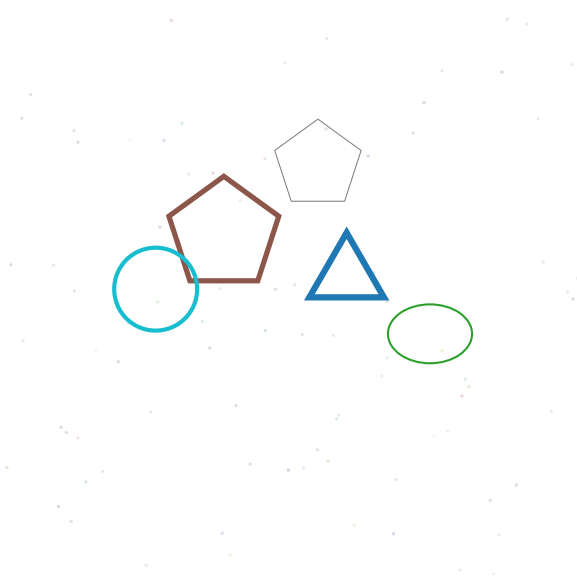[{"shape": "triangle", "thickness": 3, "radius": 0.37, "center": [0.6, 0.522]}, {"shape": "oval", "thickness": 1, "radius": 0.36, "center": [0.745, 0.421]}, {"shape": "pentagon", "thickness": 2.5, "radius": 0.5, "center": [0.388, 0.594]}, {"shape": "pentagon", "thickness": 0.5, "radius": 0.39, "center": [0.55, 0.714]}, {"shape": "circle", "thickness": 2, "radius": 0.36, "center": [0.27, 0.498]}]